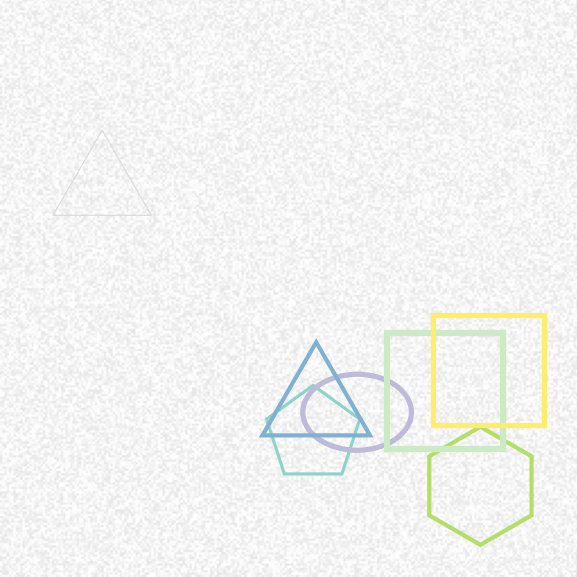[{"shape": "pentagon", "thickness": 1.5, "radius": 0.42, "center": [0.542, 0.247]}, {"shape": "oval", "thickness": 2.5, "radius": 0.47, "center": [0.618, 0.285]}, {"shape": "triangle", "thickness": 2, "radius": 0.54, "center": [0.548, 0.299]}, {"shape": "hexagon", "thickness": 2, "radius": 0.51, "center": [0.832, 0.158]}, {"shape": "triangle", "thickness": 0.5, "radius": 0.49, "center": [0.177, 0.675]}, {"shape": "square", "thickness": 3, "radius": 0.5, "center": [0.77, 0.322]}, {"shape": "square", "thickness": 2.5, "radius": 0.48, "center": [0.846, 0.358]}]